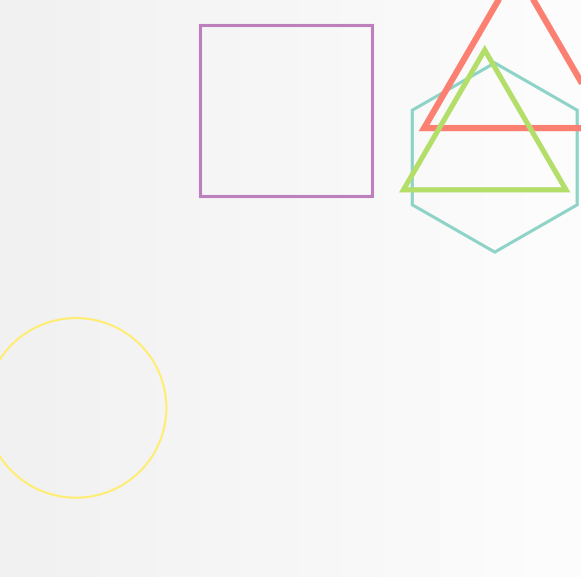[{"shape": "hexagon", "thickness": 1.5, "radius": 0.82, "center": [0.851, 0.726]}, {"shape": "triangle", "thickness": 3, "radius": 0.91, "center": [0.888, 0.869]}, {"shape": "triangle", "thickness": 2.5, "radius": 0.81, "center": [0.834, 0.751]}, {"shape": "square", "thickness": 1.5, "radius": 0.74, "center": [0.491, 0.808]}, {"shape": "circle", "thickness": 1, "radius": 0.78, "center": [0.131, 0.293]}]